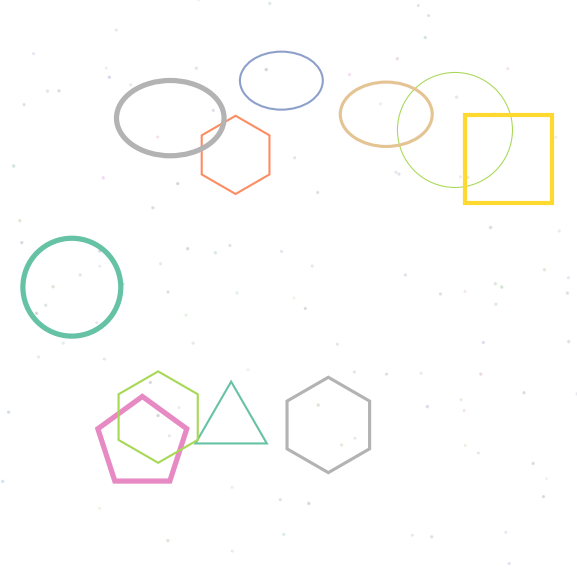[{"shape": "circle", "thickness": 2.5, "radius": 0.42, "center": [0.124, 0.502]}, {"shape": "triangle", "thickness": 1, "radius": 0.36, "center": [0.4, 0.267]}, {"shape": "hexagon", "thickness": 1, "radius": 0.34, "center": [0.408, 0.731]}, {"shape": "oval", "thickness": 1, "radius": 0.36, "center": [0.487, 0.859]}, {"shape": "pentagon", "thickness": 2.5, "radius": 0.4, "center": [0.246, 0.232]}, {"shape": "hexagon", "thickness": 1, "radius": 0.4, "center": [0.274, 0.277]}, {"shape": "circle", "thickness": 0.5, "radius": 0.5, "center": [0.788, 0.774]}, {"shape": "square", "thickness": 2, "radius": 0.38, "center": [0.881, 0.724]}, {"shape": "oval", "thickness": 1.5, "radius": 0.4, "center": [0.669, 0.801]}, {"shape": "hexagon", "thickness": 1.5, "radius": 0.41, "center": [0.569, 0.263]}, {"shape": "oval", "thickness": 2.5, "radius": 0.47, "center": [0.295, 0.795]}]